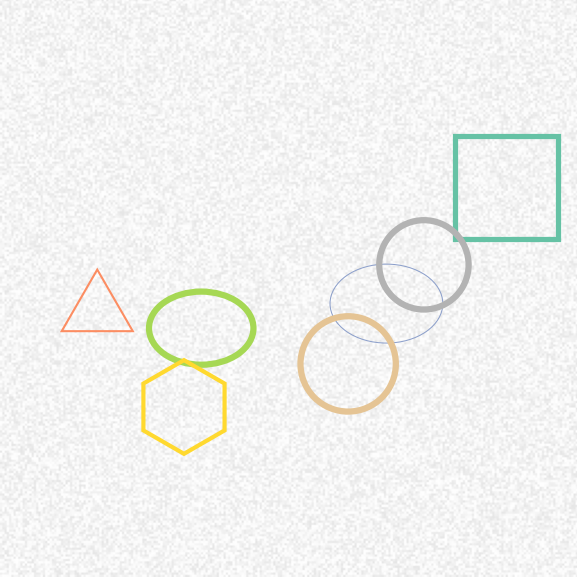[{"shape": "square", "thickness": 2.5, "radius": 0.45, "center": [0.877, 0.674]}, {"shape": "triangle", "thickness": 1, "radius": 0.36, "center": [0.168, 0.461]}, {"shape": "oval", "thickness": 0.5, "radius": 0.49, "center": [0.669, 0.473]}, {"shape": "oval", "thickness": 3, "radius": 0.45, "center": [0.348, 0.431]}, {"shape": "hexagon", "thickness": 2, "radius": 0.41, "center": [0.319, 0.294]}, {"shape": "circle", "thickness": 3, "radius": 0.41, "center": [0.603, 0.369]}, {"shape": "circle", "thickness": 3, "radius": 0.39, "center": [0.734, 0.541]}]